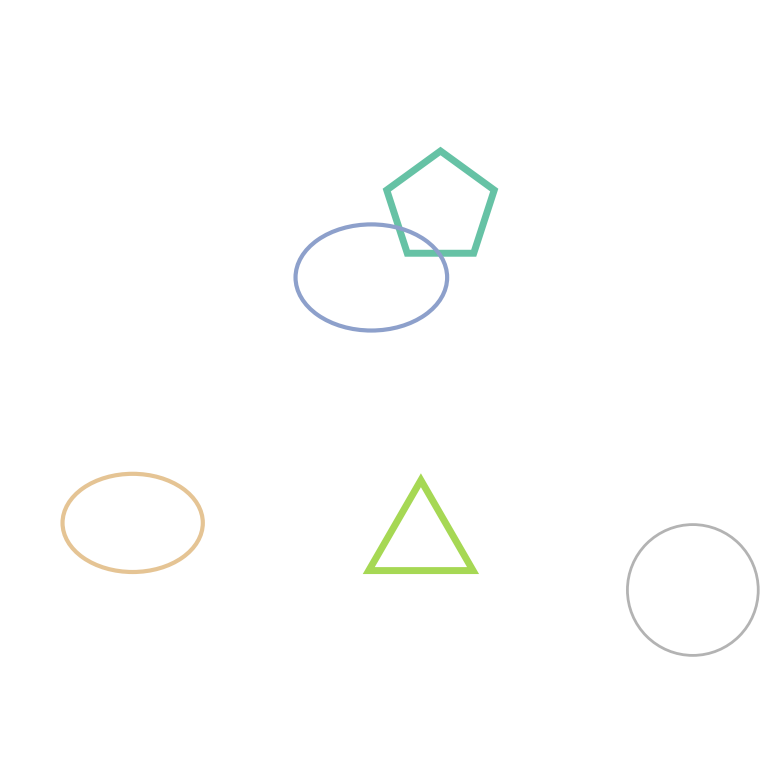[{"shape": "pentagon", "thickness": 2.5, "radius": 0.37, "center": [0.572, 0.73]}, {"shape": "oval", "thickness": 1.5, "radius": 0.49, "center": [0.482, 0.64]}, {"shape": "triangle", "thickness": 2.5, "radius": 0.39, "center": [0.547, 0.298]}, {"shape": "oval", "thickness": 1.5, "radius": 0.46, "center": [0.172, 0.321]}, {"shape": "circle", "thickness": 1, "radius": 0.42, "center": [0.9, 0.234]}]